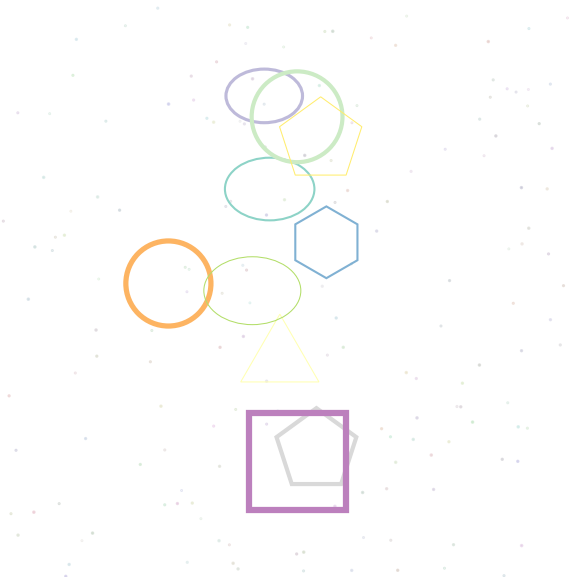[{"shape": "oval", "thickness": 1, "radius": 0.39, "center": [0.467, 0.672]}, {"shape": "triangle", "thickness": 0.5, "radius": 0.39, "center": [0.485, 0.377]}, {"shape": "oval", "thickness": 1.5, "radius": 0.33, "center": [0.458, 0.833]}, {"shape": "hexagon", "thickness": 1, "radius": 0.31, "center": [0.565, 0.58]}, {"shape": "circle", "thickness": 2.5, "radius": 0.37, "center": [0.292, 0.508]}, {"shape": "oval", "thickness": 0.5, "radius": 0.42, "center": [0.437, 0.496]}, {"shape": "pentagon", "thickness": 2, "radius": 0.36, "center": [0.548, 0.22]}, {"shape": "square", "thickness": 3, "radius": 0.42, "center": [0.515, 0.201]}, {"shape": "circle", "thickness": 2, "radius": 0.39, "center": [0.514, 0.797]}, {"shape": "pentagon", "thickness": 0.5, "radius": 0.37, "center": [0.555, 0.757]}]